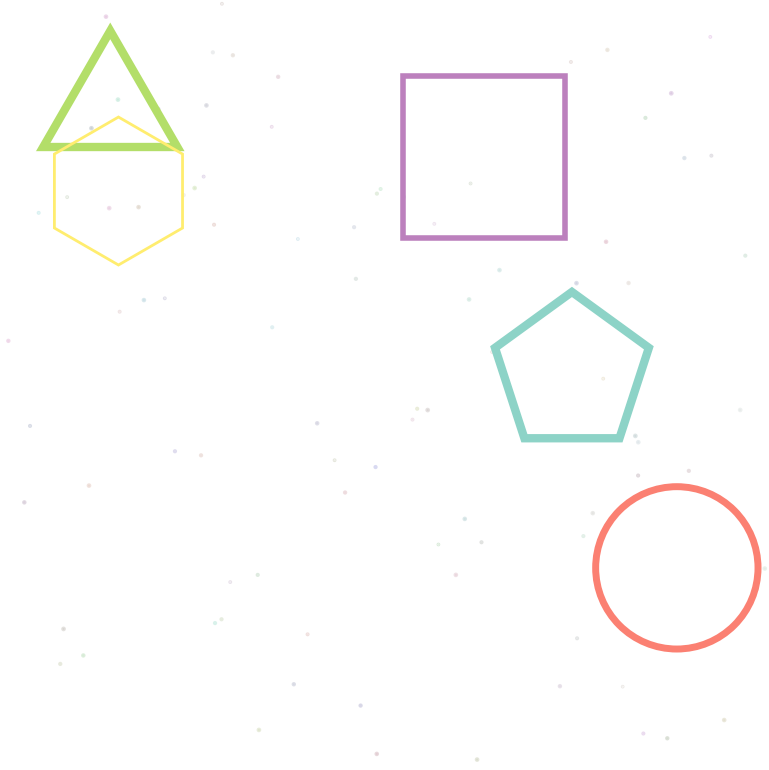[{"shape": "pentagon", "thickness": 3, "radius": 0.53, "center": [0.743, 0.516]}, {"shape": "circle", "thickness": 2.5, "radius": 0.53, "center": [0.879, 0.263]}, {"shape": "triangle", "thickness": 3, "radius": 0.5, "center": [0.143, 0.859]}, {"shape": "square", "thickness": 2, "radius": 0.53, "center": [0.629, 0.796]}, {"shape": "hexagon", "thickness": 1, "radius": 0.48, "center": [0.154, 0.752]}]